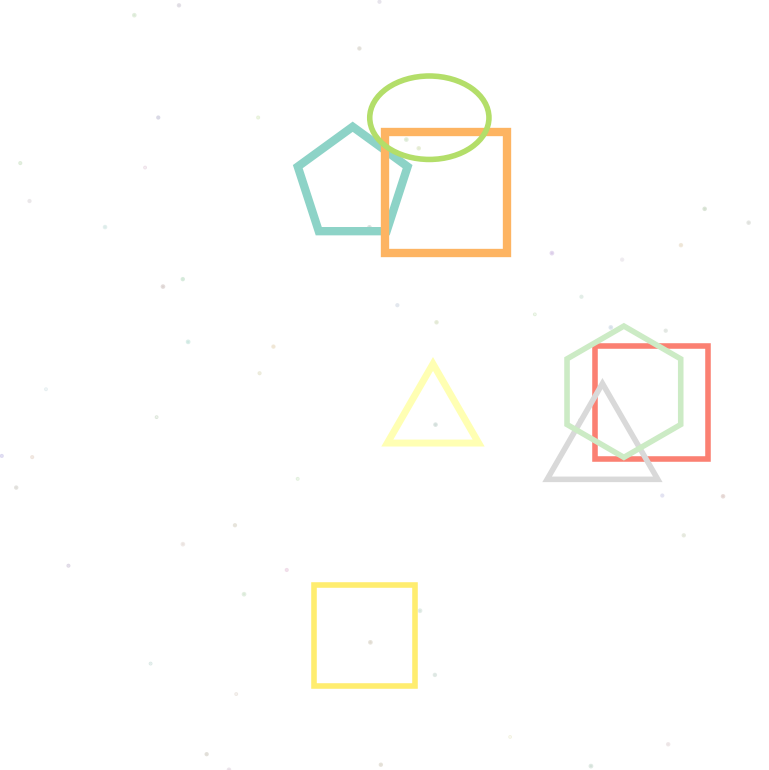[{"shape": "pentagon", "thickness": 3, "radius": 0.37, "center": [0.458, 0.76]}, {"shape": "triangle", "thickness": 2.5, "radius": 0.34, "center": [0.562, 0.459]}, {"shape": "square", "thickness": 2, "radius": 0.37, "center": [0.846, 0.477]}, {"shape": "square", "thickness": 3, "radius": 0.4, "center": [0.579, 0.75]}, {"shape": "oval", "thickness": 2, "radius": 0.39, "center": [0.558, 0.847]}, {"shape": "triangle", "thickness": 2, "radius": 0.41, "center": [0.782, 0.419]}, {"shape": "hexagon", "thickness": 2, "radius": 0.43, "center": [0.81, 0.491]}, {"shape": "square", "thickness": 2, "radius": 0.33, "center": [0.474, 0.175]}]